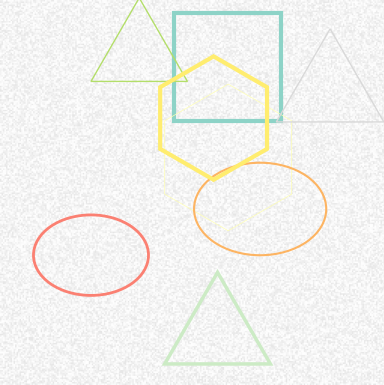[{"shape": "square", "thickness": 3, "radius": 0.7, "center": [0.591, 0.826]}, {"shape": "hexagon", "thickness": 0.5, "radius": 0.95, "center": [0.593, 0.591]}, {"shape": "oval", "thickness": 2, "radius": 0.75, "center": [0.236, 0.337]}, {"shape": "oval", "thickness": 1.5, "radius": 0.86, "center": [0.676, 0.457]}, {"shape": "triangle", "thickness": 1, "radius": 0.72, "center": [0.362, 0.861]}, {"shape": "triangle", "thickness": 1, "radius": 0.81, "center": [0.857, 0.764]}, {"shape": "triangle", "thickness": 2.5, "radius": 0.79, "center": [0.565, 0.134]}, {"shape": "hexagon", "thickness": 3, "radius": 0.8, "center": [0.555, 0.693]}]